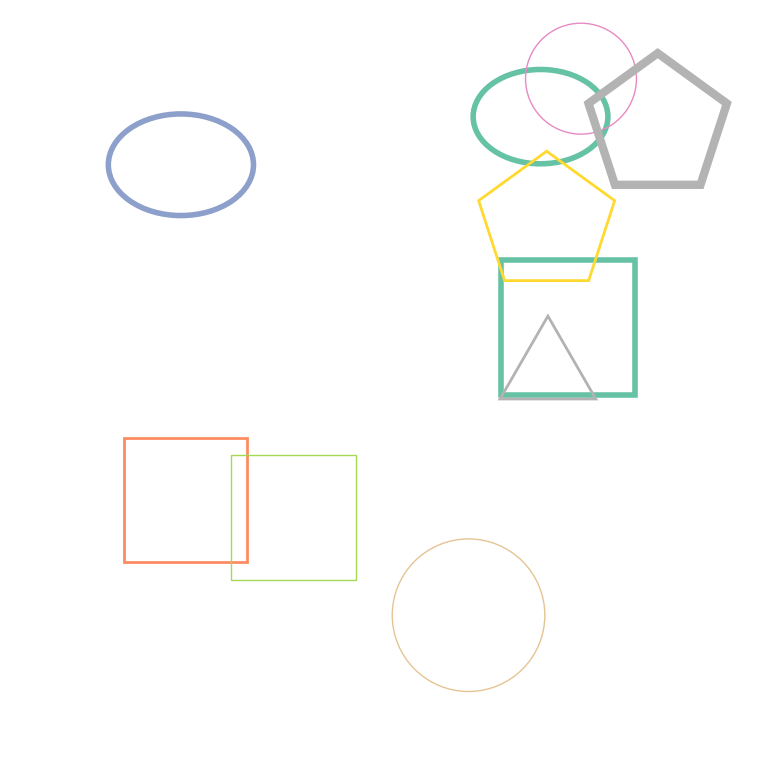[{"shape": "oval", "thickness": 2, "radius": 0.44, "center": [0.702, 0.849]}, {"shape": "square", "thickness": 2, "radius": 0.44, "center": [0.738, 0.575]}, {"shape": "square", "thickness": 1, "radius": 0.4, "center": [0.241, 0.351]}, {"shape": "oval", "thickness": 2, "radius": 0.47, "center": [0.235, 0.786]}, {"shape": "circle", "thickness": 0.5, "radius": 0.36, "center": [0.755, 0.898]}, {"shape": "square", "thickness": 0.5, "radius": 0.41, "center": [0.381, 0.328]}, {"shape": "pentagon", "thickness": 1, "radius": 0.46, "center": [0.71, 0.711]}, {"shape": "circle", "thickness": 0.5, "radius": 0.5, "center": [0.608, 0.201]}, {"shape": "pentagon", "thickness": 3, "radius": 0.47, "center": [0.854, 0.836]}, {"shape": "triangle", "thickness": 1, "radius": 0.36, "center": [0.712, 0.518]}]